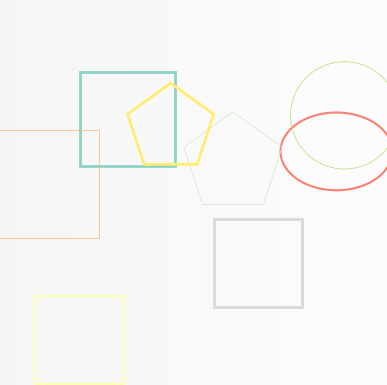[{"shape": "square", "thickness": 2, "radius": 0.61, "center": [0.329, 0.691]}, {"shape": "square", "thickness": 1.5, "radius": 0.57, "center": [0.205, 0.116]}, {"shape": "oval", "thickness": 1.5, "radius": 0.72, "center": [0.868, 0.607]}, {"shape": "square", "thickness": 0.5, "radius": 0.7, "center": [0.116, 0.523]}, {"shape": "circle", "thickness": 0.5, "radius": 0.7, "center": [0.889, 0.7]}, {"shape": "square", "thickness": 2, "radius": 0.57, "center": [0.667, 0.316]}, {"shape": "pentagon", "thickness": 0.5, "radius": 0.67, "center": [0.601, 0.576]}, {"shape": "pentagon", "thickness": 2, "radius": 0.58, "center": [0.44, 0.667]}]